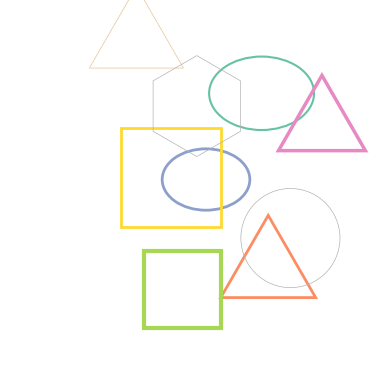[{"shape": "oval", "thickness": 1.5, "radius": 0.68, "center": [0.679, 0.758]}, {"shape": "triangle", "thickness": 2, "radius": 0.71, "center": [0.697, 0.298]}, {"shape": "oval", "thickness": 2, "radius": 0.57, "center": [0.535, 0.534]}, {"shape": "triangle", "thickness": 2.5, "radius": 0.65, "center": [0.836, 0.674]}, {"shape": "square", "thickness": 3, "radius": 0.5, "center": [0.473, 0.247]}, {"shape": "square", "thickness": 2, "radius": 0.65, "center": [0.445, 0.538]}, {"shape": "triangle", "thickness": 0.5, "radius": 0.71, "center": [0.354, 0.894]}, {"shape": "hexagon", "thickness": 0.5, "radius": 0.66, "center": [0.511, 0.724]}, {"shape": "circle", "thickness": 0.5, "radius": 0.64, "center": [0.754, 0.382]}]